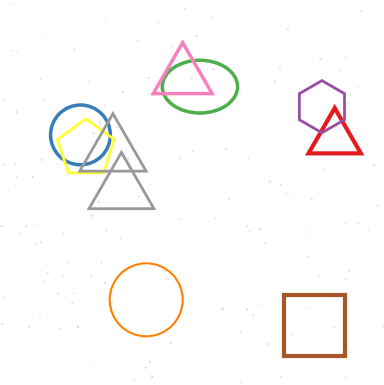[{"shape": "triangle", "thickness": 3, "radius": 0.39, "center": [0.869, 0.641]}, {"shape": "circle", "thickness": 2.5, "radius": 0.39, "center": [0.209, 0.65]}, {"shape": "oval", "thickness": 2.5, "radius": 0.49, "center": [0.519, 0.775]}, {"shape": "hexagon", "thickness": 2, "radius": 0.34, "center": [0.836, 0.723]}, {"shape": "circle", "thickness": 1.5, "radius": 0.47, "center": [0.38, 0.221]}, {"shape": "pentagon", "thickness": 2, "radius": 0.39, "center": [0.223, 0.614]}, {"shape": "square", "thickness": 3, "radius": 0.4, "center": [0.817, 0.154]}, {"shape": "triangle", "thickness": 2.5, "radius": 0.44, "center": [0.474, 0.801]}, {"shape": "triangle", "thickness": 2, "radius": 0.49, "center": [0.315, 0.507]}, {"shape": "triangle", "thickness": 2, "radius": 0.5, "center": [0.293, 0.605]}]